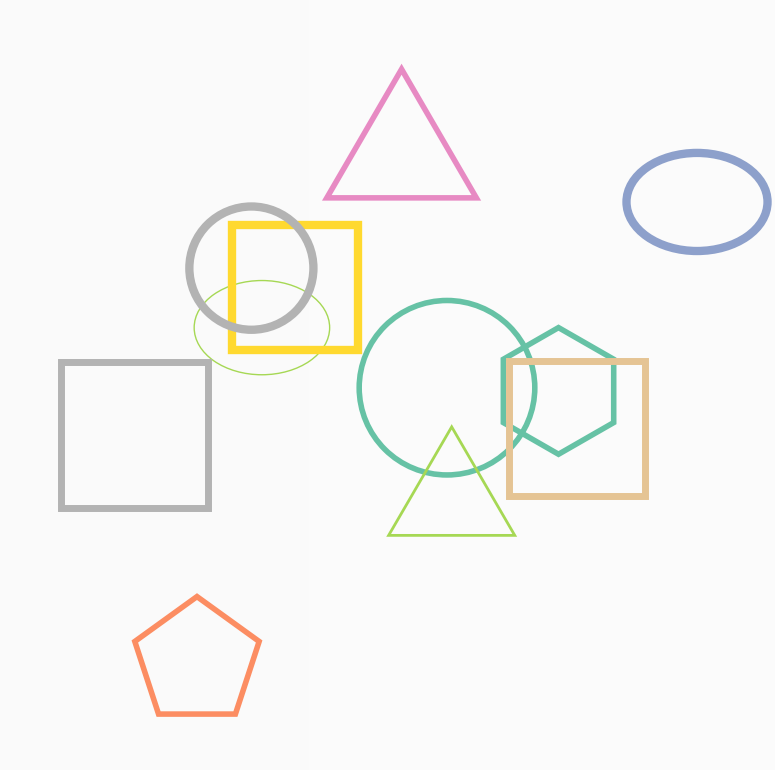[{"shape": "circle", "thickness": 2, "radius": 0.57, "center": [0.577, 0.496]}, {"shape": "hexagon", "thickness": 2, "radius": 0.41, "center": [0.721, 0.492]}, {"shape": "pentagon", "thickness": 2, "radius": 0.42, "center": [0.254, 0.141]}, {"shape": "oval", "thickness": 3, "radius": 0.45, "center": [0.899, 0.738]}, {"shape": "triangle", "thickness": 2, "radius": 0.56, "center": [0.518, 0.799]}, {"shape": "oval", "thickness": 0.5, "radius": 0.44, "center": [0.338, 0.574]}, {"shape": "triangle", "thickness": 1, "radius": 0.47, "center": [0.583, 0.352]}, {"shape": "square", "thickness": 3, "radius": 0.41, "center": [0.381, 0.627]}, {"shape": "square", "thickness": 2.5, "radius": 0.44, "center": [0.745, 0.443]}, {"shape": "circle", "thickness": 3, "radius": 0.4, "center": [0.324, 0.652]}, {"shape": "square", "thickness": 2.5, "radius": 0.47, "center": [0.174, 0.435]}]